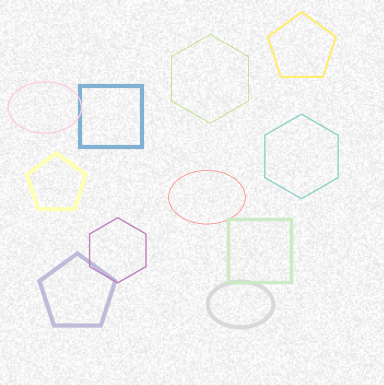[{"shape": "hexagon", "thickness": 1, "radius": 0.55, "center": [0.783, 0.594]}, {"shape": "pentagon", "thickness": 3, "radius": 0.4, "center": [0.147, 0.522]}, {"shape": "pentagon", "thickness": 3, "radius": 0.52, "center": [0.201, 0.238]}, {"shape": "oval", "thickness": 0.5, "radius": 0.5, "center": [0.538, 0.488]}, {"shape": "square", "thickness": 3, "radius": 0.4, "center": [0.289, 0.697]}, {"shape": "hexagon", "thickness": 0.5, "radius": 0.58, "center": [0.546, 0.795]}, {"shape": "oval", "thickness": 1, "radius": 0.48, "center": [0.116, 0.721]}, {"shape": "oval", "thickness": 3, "radius": 0.43, "center": [0.625, 0.209]}, {"shape": "hexagon", "thickness": 1, "radius": 0.42, "center": [0.306, 0.35]}, {"shape": "square", "thickness": 2.5, "radius": 0.41, "center": [0.674, 0.35]}, {"shape": "pentagon", "thickness": 1.5, "radius": 0.47, "center": [0.784, 0.876]}]